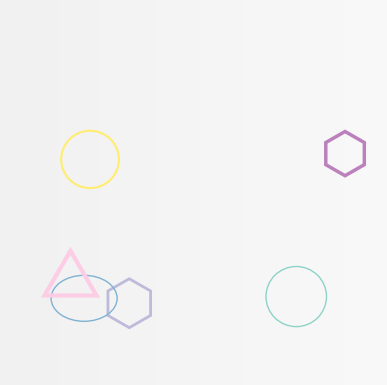[{"shape": "circle", "thickness": 1, "radius": 0.39, "center": [0.765, 0.23]}, {"shape": "hexagon", "thickness": 2, "radius": 0.32, "center": [0.334, 0.212]}, {"shape": "oval", "thickness": 1, "radius": 0.43, "center": [0.217, 0.225]}, {"shape": "triangle", "thickness": 3, "radius": 0.39, "center": [0.182, 0.271]}, {"shape": "hexagon", "thickness": 2.5, "radius": 0.29, "center": [0.89, 0.601]}, {"shape": "circle", "thickness": 1.5, "radius": 0.37, "center": [0.232, 0.586]}]